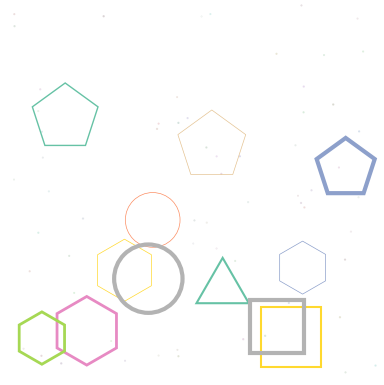[{"shape": "triangle", "thickness": 1.5, "radius": 0.39, "center": [0.578, 0.252]}, {"shape": "pentagon", "thickness": 1, "radius": 0.45, "center": [0.169, 0.695]}, {"shape": "circle", "thickness": 0.5, "radius": 0.36, "center": [0.397, 0.429]}, {"shape": "hexagon", "thickness": 0.5, "radius": 0.34, "center": [0.786, 0.305]}, {"shape": "pentagon", "thickness": 3, "radius": 0.4, "center": [0.898, 0.562]}, {"shape": "hexagon", "thickness": 2, "radius": 0.45, "center": [0.225, 0.141]}, {"shape": "hexagon", "thickness": 2, "radius": 0.34, "center": [0.109, 0.122]}, {"shape": "square", "thickness": 1.5, "radius": 0.39, "center": [0.756, 0.125]}, {"shape": "hexagon", "thickness": 0.5, "radius": 0.4, "center": [0.323, 0.298]}, {"shape": "pentagon", "thickness": 0.5, "radius": 0.46, "center": [0.55, 0.622]}, {"shape": "circle", "thickness": 3, "radius": 0.44, "center": [0.385, 0.276]}, {"shape": "square", "thickness": 3, "radius": 0.35, "center": [0.72, 0.152]}]